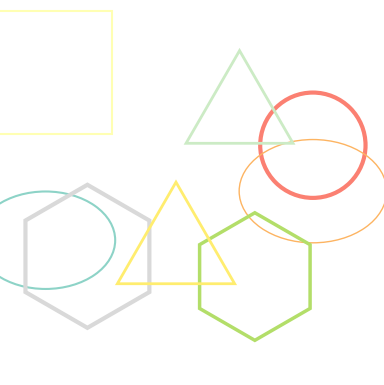[{"shape": "oval", "thickness": 1.5, "radius": 0.9, "center": [0.118, 0.376]}, {"shape": "square", "thickness": 1.5, "radius": 0.8, "center": [0.13, 0.813]}, {"shape": "circle", "thickness": 3, "radius": 0.68, "center": [0.813, 0.623]}, {"shape": "oval", "thickness": 1, "radius": 0.96, "center": [0.813, 0.503]}, {"shape": "hexagon", "thickness": 2.5, "radius": 0.83, "center": [0.662, 0.282]}, {"shape": "hexagon", "thickness": 3, "radius": 0.93, "center": [0.227, 0.334]}, {"shape": "triangle", "thickness": 2, "radius": 0.8, "center": [0.622, 0.708]}, {"shape": "triangle", "thickness": 2, "radius": 0.88, "center": [0.457, 0.351]}]